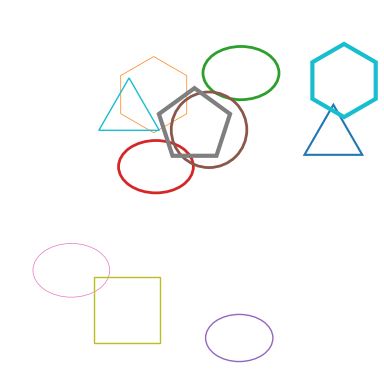[{"shape": "triangle", "thickness": 1.5, "radius": 0.43, "center": [0.866, 0.641]}, {"shape": "hexagon", "thickness": 0.5, "radius": 0.49, "center": [0.399, 0.754]}, {"shape": "oval", "thickness": 2, "radius": 0.49, "center": [0.626, 0.81]}, {"shape": "oval", "thickness": 2, "radius": 0.49, "center": [0.405, 0.567]}, {"shape": "oval", "thickness": 1, "radius": 0.44, "center": [0.621, 0.122]}, {"shape": "circle", "thickness": 2, "radius": 0.49, "center": [0.543, 0.663]}, {"shape": "oval", "thickness": 0.5, "radius": 0.5, "center": [0.185, 0.298]}, {"shape": "pentagon", "thickness": 3, "radius": 0.49, "center": [0.505, 0.674]}, {"shape": "square", "thickness": 1, "radius": 0.43, "center": [0.329, 0.195]}, {"shape": "triangle", "thickness": 1, "radius": 0.45, "center": [0.335, 0.707]}, {"shape": "hexagon", "thickness": 3, "radius": 0.47, "center": [0.894, 0.791]}]